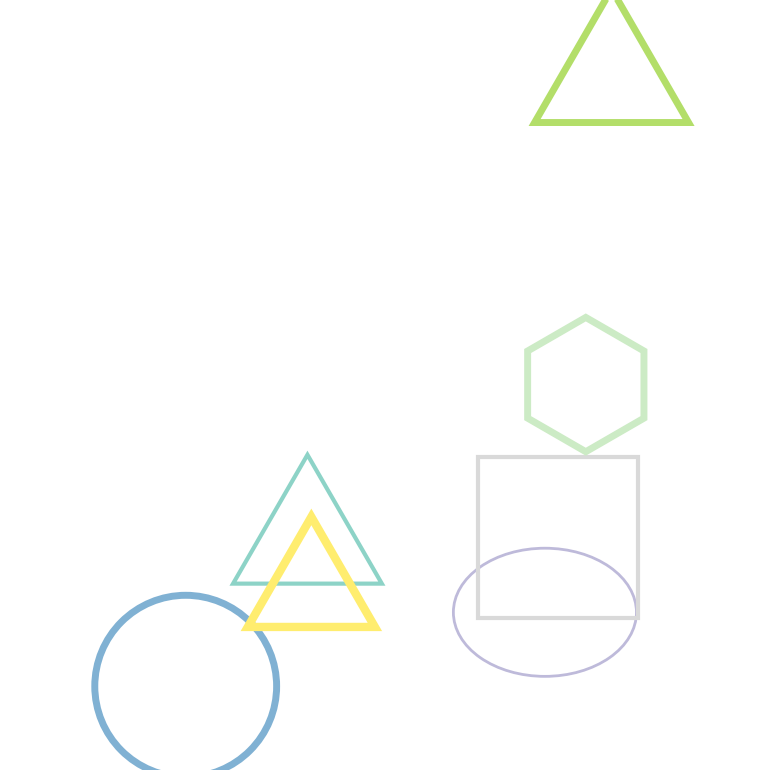[{"shape": "triangle", "thickness": 1.5, "radius": 0.56, "center": [0.399, 0.298]}, {"shape": "oval", "thickness": 1, "radius": 0.59, "center": [0.708, 0.205]}, {"shape": "circle", "thickness": 2.5, "radius": 0.59, "center": [0.241, 0.109]}, {"shape": "triangle", "thickness": 2.5, "radius": 0.58, "center": [0.794, 0.899]}, {"shape": "square", "thickness": 1.5, "radius": 0.52, "center": [0.725, 0.302]}, {"shape": "hexagon", "thickness": 2.5, "radius": 0.44, "center": [0.761, 0.501]}, {"shape": "triangle", "thickness": 3, "radius": 0.48, "center": [0.404, 0.233]}]